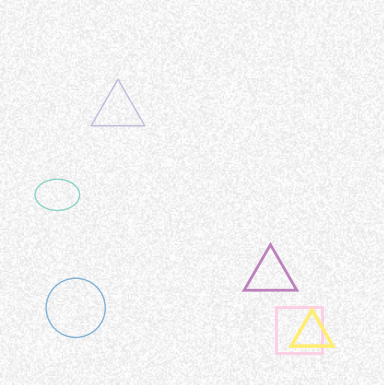[{"shape": "oval", "thickness": 1, "radius": 0.29, "center": [0.149, 0.494]}, {"shape": "triangle", "thickness": 1, "radius": 0.4, "center": [0.306, 0.714]}, {"shape": "circle", "thickness": 1, "radius": 0.38, "center": [0.197, 0.2]}, {"shape": "square", "thickness": 2, "radius": 0.3, "center": [0.776, 0.144]}, {"shape": "triangle", "thickness": 2, "radius": 0.39, "center": [0.703, 0.286]}, {"shape": "triangle", "thickness": 2.5, "radius": 0.31, "center": [0.811, 0.132]}]